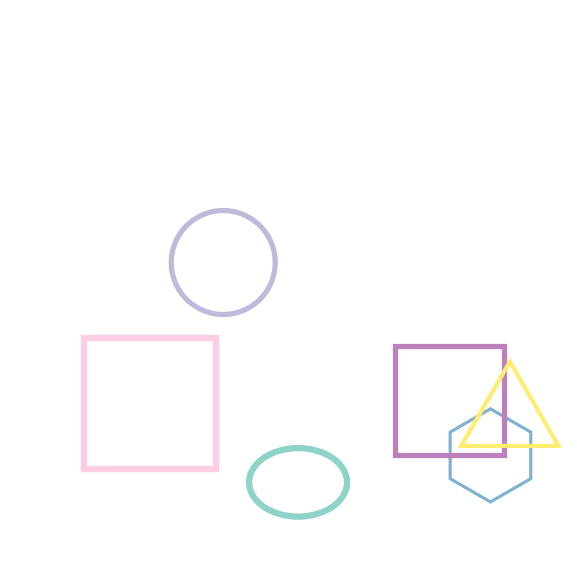[{"shape": "oval", "thickness": 3, "radius": 0.42, "center": [0.516, 0.164]}, {"shape": "circle", "thickness": 2.5, "radius": 0.45, "center": [0.387, 0.545]}, {"shape": "hexagon", "thickness": 1.5, "radius": 0.4, "center": [0.849, 0.211]}, {"shape": "square", "thickness": 3, "radius": 0.57, "center": [0.26, 0.3]}, {"shape": "square", "thickness": 2.5, "radius": 0.47, "center": [0.778, 0.305]}, {"shape": "triangle", "thickness": 2, "radius": 0.49, "center": [0.883, 0.276]}]